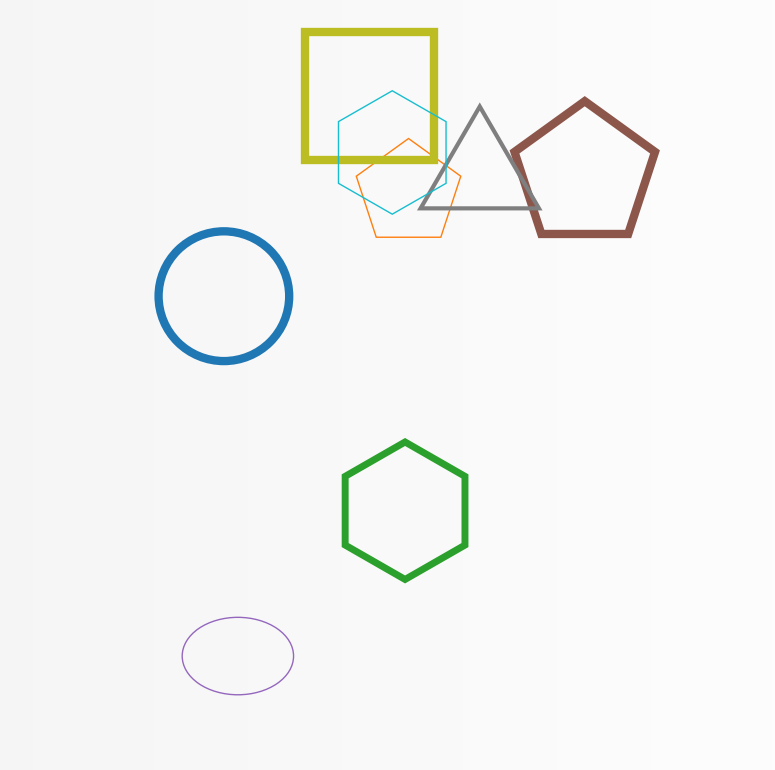[{"shape": "circle", "thickness": 3, "radius": 0.42, "center": [0.289, 0.615]}, {"shape": "pentagon", "thickness": 0.5, "radius": 0.35, "center": [0.527, 0.749]}, {"shape": "hexagon", "thickness": 2.5, "radius": 0.45, "center": [0.523, 0.337]}, {"shape": "oval", "thickness": 0.5, "radius": 0.36, "center": [0.307, 0.148]}, {"shape": "pentagon", "thickness": 3, "radius": 0.48, "center": [0.755, 0.773]}, {"shape": "triangle", "thickness": 1.5, "radius": 0.44, "center": [0.619, 0.773]}, {"shape": "square", "thickness": 3, "radius": 0.41, "center": [0.477, 0.875]}, {"shape": "hexagon", "thickness": 0.5, "radius": 0.4, "center": [0.506, 0.802]}]